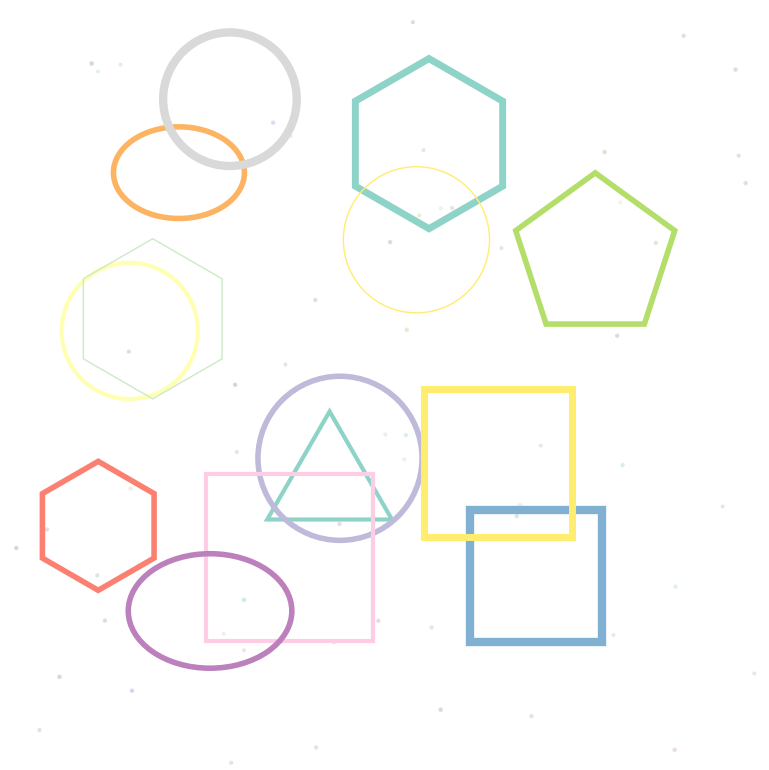[{"shape": "hexagon", "thickness": 2.5, "radius": 0.55, "center": [0.557, 0.813]}, {"shape": "triangle", "thickness": 1.5, "radius": 0.47, "center": [0.428, 0.372]}, {"shape": "circle", "thickness": 1.5, "radius": 0.44, "center": [0.169, 0.57]}, {"shape": "circle", "thickness": 2, "radius": 0.53, "center": [0.442, 0.405]}, {"shape": "hexagon", "thickness": 2, "radius": 0.42, "center": [0.128, 0.317]}, {"shape": "square", "thickness": 3, "radius": 0.43, "center": [0.696, 0.252]}, {"shape": "oval", "thickness": 2, "radius": 0.43, "center": [0.232, 0.776]}, {"shape": "pentagon", "thickness": 2, "radius": 0.54, "center": [0.773, 0.667]}, {"shape": "square", "thickness": 1.5, "radius": 0.54, "center": [0.376, 0.276]}, {"shape": "circle", "thickness": 3, "radius": 0.43, "center": [0.299, 0.871]}, {"shape": "oval", "thickness": 2, "radius": 0.53, "center": [0.273, 0.207]}, {"shape": "hexagon", "thickness": 0.5, "radius": 0.52, "center": [0.198, 0.586]}, {"shape": "square", "thickness": 2.5, "radius": 0.48, "center": [0.647, 0.398]}, {"shape": "circle", "thickness": 0.5, "radius": 0.47, "center": [0.541, 0.689]}]